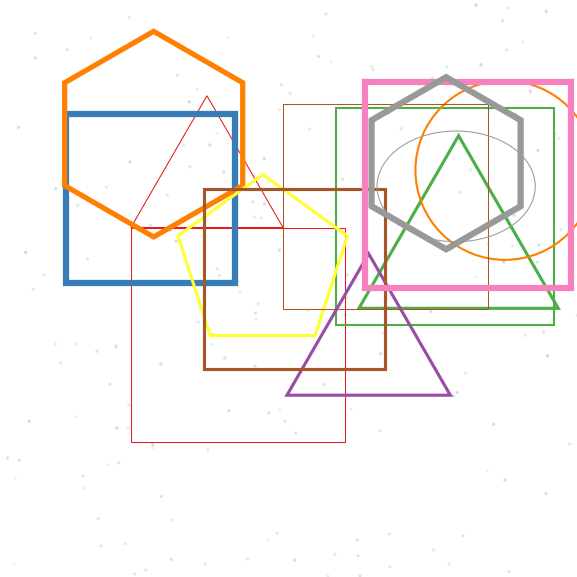[{"shape": "square", "thickness": 0.5, "radius": 0.92, "center": [0.412, 0.419]}, {"shape": "triangle", "thickness": 0.5, "radius": 0.76, "center": [0.358, 0.681]}, {"shape": "square", "thickness": 3, "radius": 0.73, "center": [0.26, 0.655]}, {"shape": "triangle", "thickness": 1.5, "radius": 1.0, "center": [0.794, 0.565]}, {"shape": "square", "thickness": 1, "radius": 0.94, "center": [0.771, 0.624]}, {"shape": "triangle", "thickness": 1.5, "radius": 0.82, "center": [0.638, 0.396]}, {"shape": "circle", "thickness": 1, "radius": 0.78, "center": [0.875, 0.704]}, {"shape": "hexagon", "thickness": 2.5, "radius": 0.89, "center": [0.266, 0.767]}, {"shape": "pentagon", "thickness": 1.5, "radius": 0.77, "center": [0.455, 0.543]}, {"shape": "square", "thickness": 1.5, "radius": 0.78, "center": [0.51, 0.516]}, {"shape": "square", "thickness": 0.5, "radius": 0.89, "center": [0.668, 0.641]}, {"shape": "square", "thickness": 3, "radius": 0.89, "center": [0.811, 0.678]}, {"shape": "hexagon", "thickness": 3, "radius": 0.74, "center": [0.772, 0.717]}, {"shape": "oval", "thickness": 0.5, "radius": 0.68, "center": [0.79, 0.676]}]